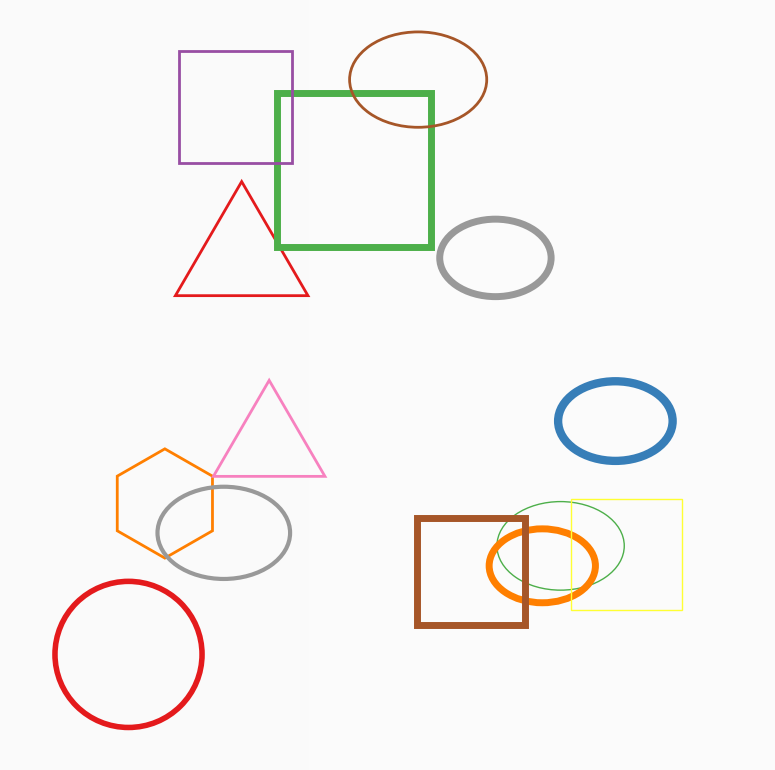[{"shape": "triangle", "thickness": 1, "radius": 0.49, "center": [0.312, 0.665]}, {"shape": "circle", "thickness": 2, "radius": 0.47, "center": [0.166, 0.15]}, {"shape": "oval", "thickness": 3, "radius": 0.37, "center": [0.794, 0.453]}, {"shape": "square", "thickness": 2.5, "radius": 0.5, "center": [0.457, 0.779]}, {"shape": "oval", "thickness": 0.5, "radius": 0.41, "center": [0.723, 0.291]}, {"shape": "square", "thickness": 1, "radius": 0.36, "center": [0.304, 0.861]}, {"shape": "oval", "thickness": 2.5, "radius": 0.34, "center": [0.7, 0.265]}, {"shape": "hexagon", "thickness": 1, "radius": 0.35, "center": [0.213, 0.346]}, {"shape": "square", "thickness": 0.5, "radius": 0.36, "center": [0.808, 0.28]}, {"shape": "oval", "thickness": 1, "radius": 0.44, "center": [0.54, 0.897]}, {"shape": "square", "thickness": 2.5, "radius": 0.35, "center": [0.607, 0.257]}, {"shape": "triangle", "thickness": 1, "radius": 0.42, "center": [0.347, 0.423]}, {"shape": "oval", "thickness": 1.5, "radius": 0.43, "center": [0.289, 0.308]}, {"shape": "oval", "thickness": 2.5, "radius": 0.36, "center": [0.639, 0.665]}]